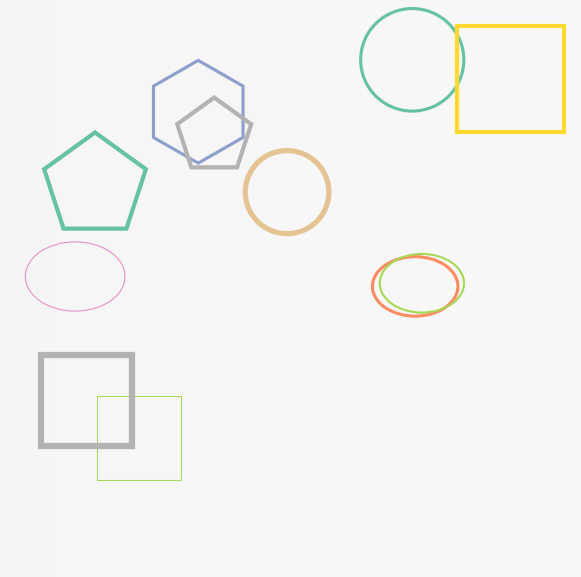[{"shape": "pentagon", "thickness": 2, "radius": 0.46, "center": [0.163, 0.678]}, {"shape": "circle", "thickness": 1.5, "radius": 0.44, "center": [0.709, 0.896]}, {"shape": "oval", "thickness": 1.5, "radius": 0.37, "center": [0.714, 0.503]}, {"shape": "hexagon", "thickness": 1.5, "radius": 0.44, "center": [0.341, 0.806]}, {"shape": "oval", "thickness": 0.5, "radius": 0.43, "center": [0.129, 0.52]}, {"shape": "square", "thickness": 0.5, "radius": 0.36, "center": [0.239, 0.24]}, {"shape": "oval", "thickness": 1, "radius": 0.36, "center": [0.726, 0.509]}, {"shape": "square", "thickness": 2, "radius": 0.46, "center": [0.878, 0.862]}, {"shape": "circle", "thickness": 2.5, "radius": 0.36, "center": [0.494, 0.666]}, {"shape": "square", "thickness": 3, "radius": 0.39, "center": [0.149, 0.305]}, {"shape": "pentagon", "thickness": 2, "radius": 0.33, "center": [0.369, 0.763]}]